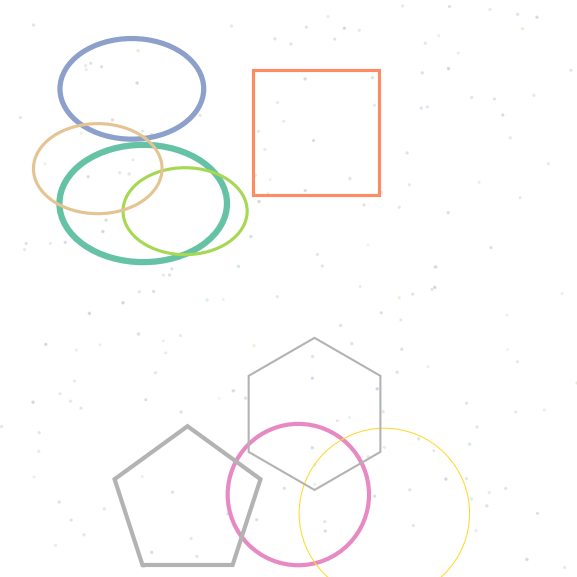[{"shape": "oval", "thickness": 3, "radius": 0.73, "center": [0.248, 0.647]}, {"shape": "square", "thickness": 1.5, "radius": 0.54, "center": [0.546, 0.77]}, {"shape": "oval", "thickness": 2.5, "radius": 0.62, "center": [0.228, 0.845]}, {"shape": "circle", "thickness": 2, "radius": 0.61, "center": [0.517, 0.143]}, {"shape": "oval", "thickness": 1.5, "radius": 0.54, "center": [0.321, 0.633]}, {"shape": "circle", "thickness": 0.5, "radius": 0.74, "center": [0.666, 0.11]}, {"shape": "oval", "thickness": 1.5, "radius": 0.56, "center": [0.169, 0.707]}, {"shape": "hexagon", "thickness": 1, "radius": 0.66, "center": [0.545, 0.282]}, {"shape": "pentagon", "thickness": 2, "radius": 0.66, "center": [0.325, 0.128]}]